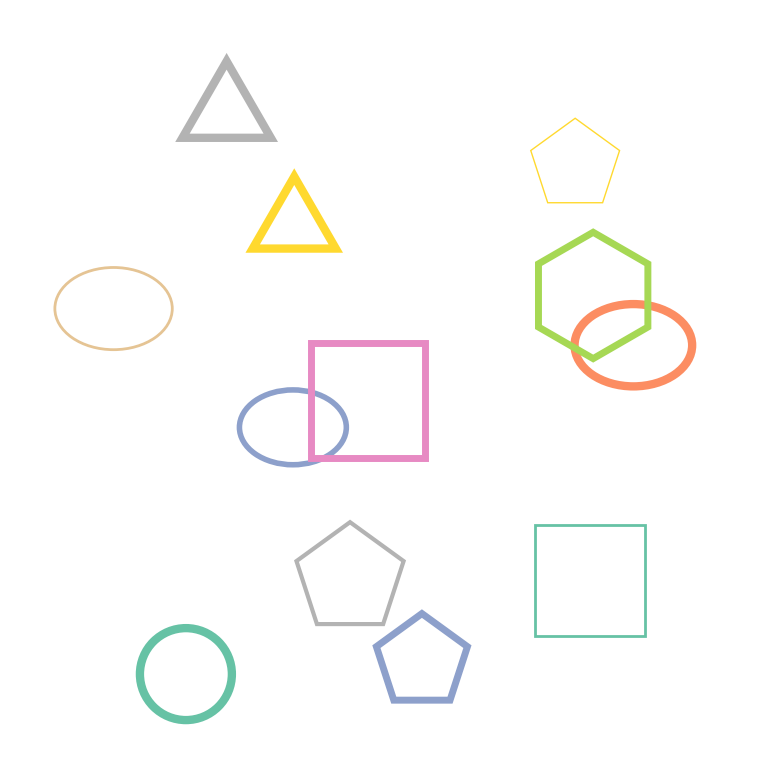[{"shape": "circle", "thickness": 3, "radius": 0.3, "center": [0.241, 0.125]}, {"shape": "square", "thickness": 1, "radius": 0.36, "center": [0.767, 0.246]}, {"shape": "oval", "thickness": 3, "radius": 0.38, "center": [0.823, 0.552]}, {"shape": "oval", "thickness": 2, "radius": 0.35, "center": [0.38, 0.445]}, {"shape": "pentagon", "thickness": 2.5, "radius": 0.31, "center": [0.548, 0.141]}, {"shape": "square", "thickness": 2.5, "radius": 0.37, "center": [0.478, 0.48]}, {"shape": "hexagon", "thickness": 2.5, "radius": 0.41, "center": [0.77, 0.616]}, {"shape": "triangle", "thickness": 3, "radius": 0.31, "center": [0.382, 0.708]}, {"shape": "pentagon", "thickness": 0.5, "radius": 0.3, "center": [0.747, 0.786]}, {"shape": "oval", "thickness": 1, "radius": 0.38, "center": [0.148, 0.599]}, {"shape": "triangle", "thickness": 3, "radius": 0.33, "center": [0.294, 0.854]}, {"shape": "pentagon", "thickness": 1.5, "radius": 0.37, "center": [0.455, 0.249]}]